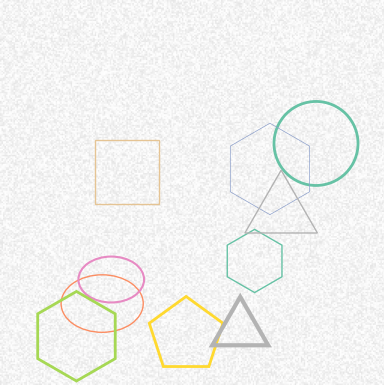[{"shape": "hexagon", "thickness": 1, "radius": 0.41, "center": [0.661, 0.322]}, {"shape": "circle", "thickness": 2, "radius": 0.55, "center": [0.821, 0.627]}, {"shape": "oval", "thickness": 1, "radius": 0.53, "center": [0.265, 0.212]}, {"shape": "hexagon", "thickness": 0.5, "radius": 0.59, "center": [0.701, 0.561]}, {"shape": "oval", "thickness": 1.5, "radius": 0.43, "center": [0.289, 0.274]}, {"shape": "hexagon", "thickness": 2, "radius": 0.58, "center": [0.199, 0.127]}, {"shape": "pentagon", "thickness": 2, "radius": 0.5, "center": [0.483, 0.129]}, {"shape": "square", "thickness": 1, "radius": 0.41, "center": [0.33, 0.553]}, {"shape": "triangle", "thickness": 3, "radius": 0.42, "center": [0.624, 0.145]}, {"shape": "triangle", "thickness": 1, "radius": 0.54, "center": [0.73, 0.449]}]